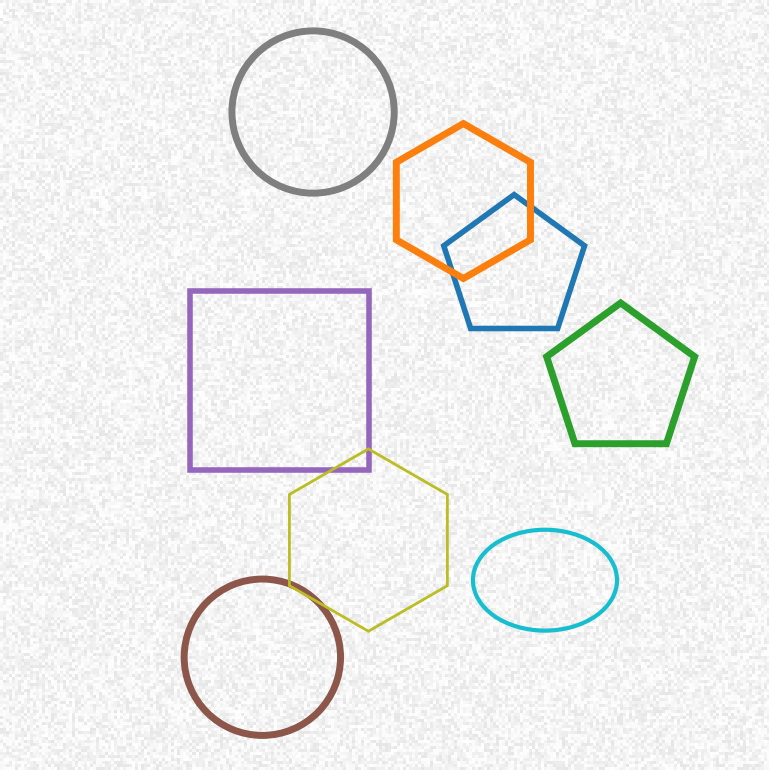[{"shape": "pentagon", "thickness": 2, "radius": 0.48, "center": [0.668, 0.651]}, {"shape": "hexagon", "thickness": 2.5, "radius": 0.5, "center": [0.602, 0.739]}, {"shape": "pentagon", "thickness": 2.5, "radius": 0.51, "center": [0.806, 0.506]}, {"shape": "square", "thickness": 2, "radius": 0.58, "center": [0.363, 0.506]}, {"shape": "circle", "thickness": 2.5, "radius": 0.51, "center": [0.341, 0.146]}, {"shape": "circle", "thickness": 2.5, "radius": 0.53, "center": [0.407, 0.855]}, {"shape": "hexagon", "thickness": 1, "radius": 0.59, "center": [0.478, 0.299]}, {"shape": "oval", "thickness": 1.5, "radius": 0.47, "center": [0.708, 0.247]}]